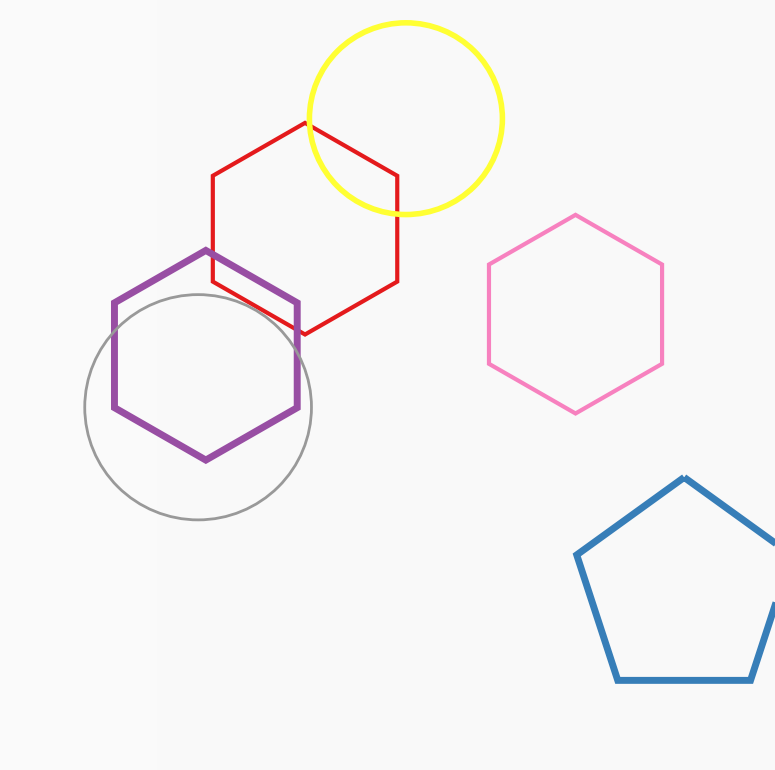[{"shape": "hexagon", "thickness": 1.5, "radius": 0.69, "center": [0.394, 0.703]}, {"shape": "pentagon", "thickness": 2.5, "radius": 0.73, "center": [0.883, 0.234]}, {"shape": "hexagon", "thickness": 2.5, "radius": 0.68, "center": [0.266, 0.539]}, {"shape": "circle", "thickness": 2, "radius": 0.62, "center": [0.524, 0.846]}, {"shape": "hexagon", "thickness": 1.5, "radius": 0.64, "center": [0.743, 0.592]}, {"shape": "circle", "thickness": 1, "radius": 0.73, "center": [0.256, 0.471]}]